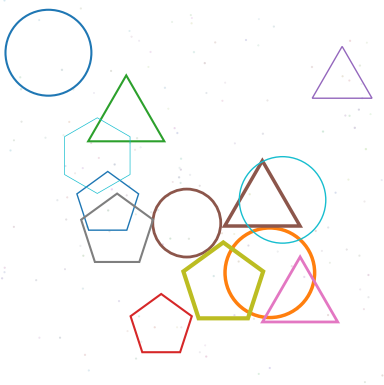[{"shape": "circle", "thickness": 1.5, "radius": 0.56, "center": [0.126, 0.863]}, {"shape": "pentagon", "thickness": 1, "radius": 0.42, "center": [0.28, 0.47]}, {"shape": "circle", "thickness": 2.5, "radius": 0.58, "center": [0.701, 0.292]}, {"shape": "triangle", "thickness": 1.5, "radius": 0.57, "center": [0.328, 0.69]}, {"shape": "pentagon", "thickness": 1.5, "radius": 0.42, "center": [0.419, 0.153]}, {"shape": "triangle", "thickness": 1, "radius": 0.45, "center": [0.889, 0.79]}, {"shape": "circle", "thickness": 2, "radius": 0.44, "center": [0.485, 0.421]}, {"shape": "triangle", "thickness": 2.5, "radius": 0.56, "center": [0.681, 0.469]}, {"shape": "triangle", "thickness": 2, "radius": 0.56, "center": [0.78, 0.22]}, {"shape": "pentagon", "thickness": 1.5, "radius": 0.49, "center": [0.304, 0.399]}, {"shape": "pentagon", "thickness": 3, "radius": 0.54, "center": [0.58, 0.261]}, {"shape": "circle", "thickness": 1, "radius": 0.56, "center": [0.734, 0.481]}, {"shape": "hexagon", "thickness": 0.5, "radius": 0.49, "center": [0.253, 0.596]}]